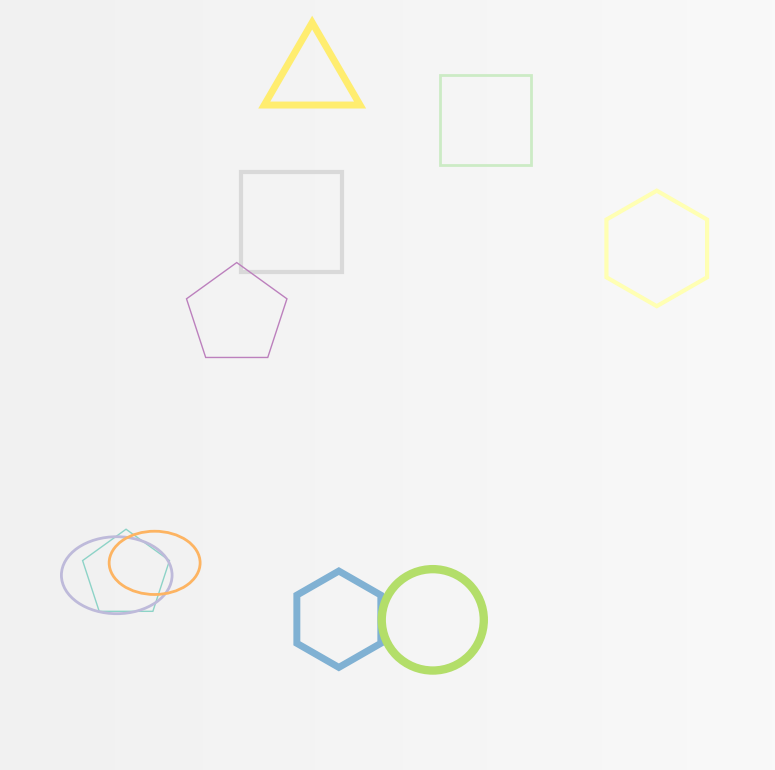[{"shape": "pentagon", "thickness": 0.5, "radius": 0.29, "center": [0.163, 0.254]}, {"shape": "hexagon", "thickness": 1.5, "radius": 0.37, "center": [0.847, 0.677]}, {"shape": "oval", "thickness": 1, "radius": 0.36, "center": [0.151, 0.253]}, {"shape": "hexagon", "thickness": 2.5, "radius": 0.31, "center": [0.437, 0.196]}, {"shape": "oval", "thickness": 1, "radius": 0.29, "center": [0.2, 0.269]}, {"shape": "circle", "thickness": 3, "radius": 0.33, "center": [0.558, 0.195]}, {"shape": "square", "thickness": 1.5, "radius": 0.33, "center": [0.376, 0.711]}, {"shape": "pentagon", "thickness": 0.5, "radius": 0.34, "center": [0.305, 0.591]}, {"shape": "square", "thickness": 1, "radius": 0.29, "center": [0.627, 0.844]}, {"shape": "triangle", "thickness": 2.5, "radius": 0.36, "center": [0.403, 0.899]}]